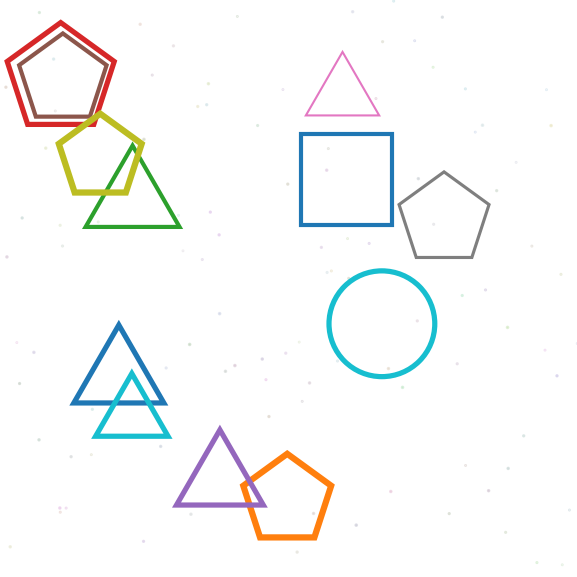[{"shape": "triangle", "thickness": 2.5, "radius": 0.45, "center": [0.206, 0.346]}, {"shape": "square", "thickness": 2, "radius": 0.4, "center": [0.601, 0.689]}, {"shape": "pentagon", "thickness": 3, "radius": 0.4, "center": [0.497, 0.133]}, {"shape": "triangle", "thickness": 2, "radius": 0.47, "center": [0.23, 0.653]}, {"shape": "pentagon", "thickness": 2.5, "radius": 0.49, "center": [0.105, 0.863]}, {"shape": "triangle", "thickness": 2.5, "radius": 0.43, "center": [0.381, 0.168]}, {"shape": "pentagon", "thickness": 2, "radius": 0.4, "center": [0.109, 0.862]}, {"shape": "triangle", "thickness": 1, "radius": 0.37, "center": [0.593, 0.836]}, {"shape": "pentagon", "thickness": 1.5, "radius": 0.41, "center": [0.769, 0.62]}, {"shape": "pentagon", "thickness": 3, "radius": 0.38, "center": [0.174, 0.727]}, {"shape": "circle", "thickness": 2.5, "radius": 0.46, "center": [0.661, 0.439]}, {"shape": "triangle", "thickness": 2.5, "radius": 0.36, "center": [0.228, 0.28]}]